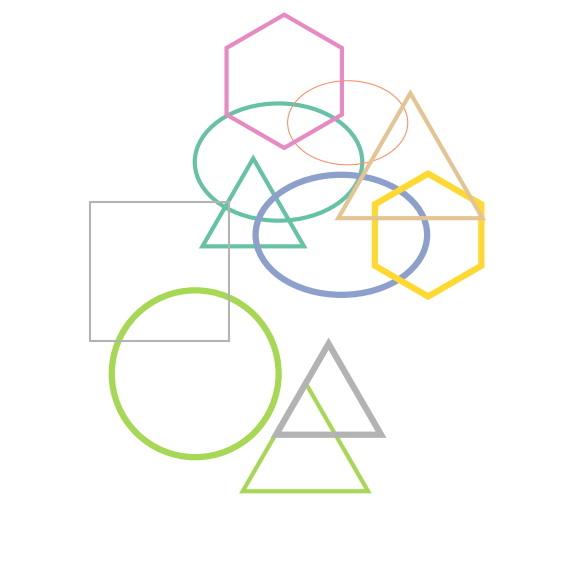[{"shape": "triangle", "thickness": 2, "radius": 0.51, "center": [0.438, 0.623]}, {"shape": "oval", "thickness": 2, "radius": 0.73, "center": [0.482, 0.719]}, {"shape": "oval", "thickness": 0.5, "radius": 0.52, "center": [0.602, 0.787]}, {"shape": "oval", "thickness": 3, "radius": 0.74, "center": [0.591, 0.593]}, {"shape": "hexagon", "thickness": 2, "radius": 0.58, "center": [0.492, 0.858]}, {"shape": "circle", "thickness": 3, "radius": 0.72, "center": [0.338, 0.352]}, {"shape": "triangle", "thickness": 2, "radius": 0.63, "center": [0.529, 0.211]}, {"shape": "hexagon", "thickness": 3, "radius": 0.53, "center": [0.741, 0.592]}, {"shape": "triangle", "thickness": 2, "radius": 0.72, "center": [0.711, 0.693]}, {"shape": "square", "thickness": 1, "radius": 0.6, "center": [0.276, 0.529]}, {"shape": "triangle", "thickness": 3, "radius": 0.53, "center": [0.569, 0.299]}]